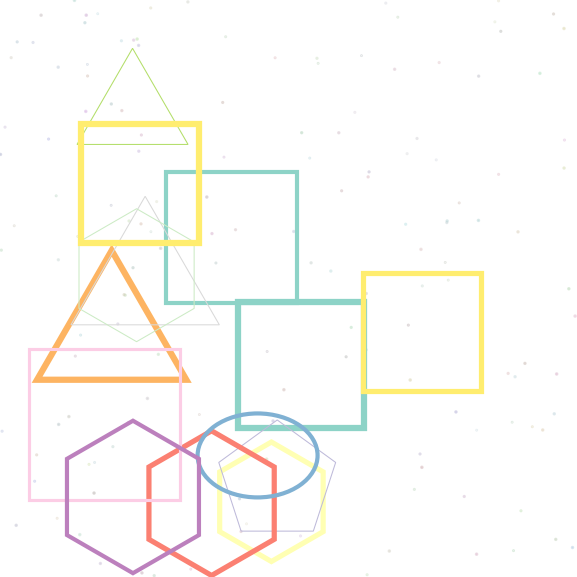[{"shape": "square", "thickness": 3, "radius": 0.54, "center": [0.521, 0.367]}, {"shape": "square", "thickness": 2, "radius": 0.57, "center": [0.401, 0.589]}, {"shape": "hexagon", "thickness": 2.5, "radius": 0.52, "center": [0.47, 0.13]}, {"shape": "pentagon", "thickness": 0.5, "radius": 0.53, "center": [0.48, 0.166]}, {"shape": "hexagon", "thickness": 2.5, "radius": 0.63, "center": [0.366, 0.128]}, {"shape": "oval", "thickness": 2, "radius": 0.52, "center": [0.446, 0.211]}, {"shape": "triangle", "thickness": 3, "radius": 0.75, "center": [0.193, 0.416]}, {"shape": "triangle", "thickness": 0.5, "radius": 0.55, "center": [0.23, 0.805]}, {"shape": "square", "thickness": 1.5, "radius": 0.65, "center": [0.181, 0.264]}, {"shape": "triangle", "thickness": 0.5, "radius": 0.74, "center": [0.251, 0.511]}, {"shape": "hexagon", "thickness": 2, "radius": 0.66, "center": [0.23, 0.139]}, {"shape": "hexagon", "thickness": 0.5, "radius": 0.58, "center": [0.236, 0.523]}, {"shape": "square", "thickness": 2.5, "radius": 0.51, "center": [0.731, 0.425]}, {"shape": "square", "thickness": 3, "radius": 0.51, "center": [0.242, 0.682]}]